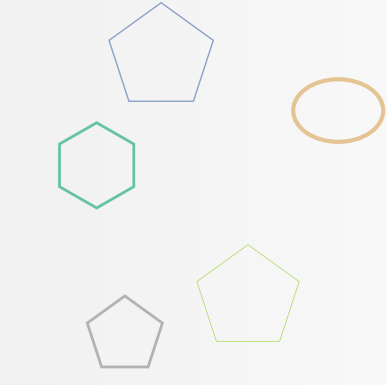[{"shape": "hexagon", "thickness": 2, "radius": 0.55, "center": [0.249, 0.571]}, {"shape": "pentagon", "thickness": 1, "radius": 0.71, "center": [0.416, 0.851]}, {"shape": "pentagon", "thickness": 0.5, "radius": 0.69, "center": [0.64, 0.226]}, {"shape": "oval", "thickness": 3, "radius": 0.58, "center": [0.873, 0.713]}, {"shape": "pentagon", "thickness": 2, "radius": 0.51, "center": [0.322, 0.129]}]